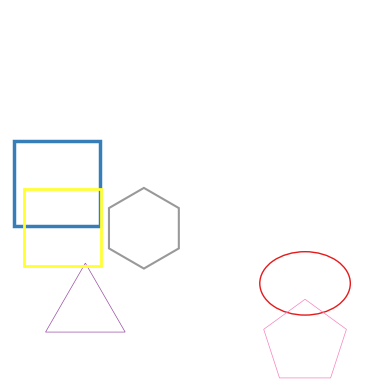[{"shape": "oval", "thickness": 1, "radius": 0.59, "center": [0.792, 0.264]}, {"shape": "square", "thickness": 2.5, "radius": 0.55, "center": [0.148, 0.524]}, {"shape": "triangle", "thickness": 0.5, "radius": 0.6, "center": [0.222, 0.197]}, {"shape": "square", "thickness": 2, "radius": 0.5, "center": [0.163, 0.408]}, {"shape": "pentagon", "thickness": 0.5, "radius": 0.56, "center": [0.792, 0.11]}, {"shape": "hexagon", "thickness": 1.5, "radius": 0.52, "center": [0.374, 0.407]}]